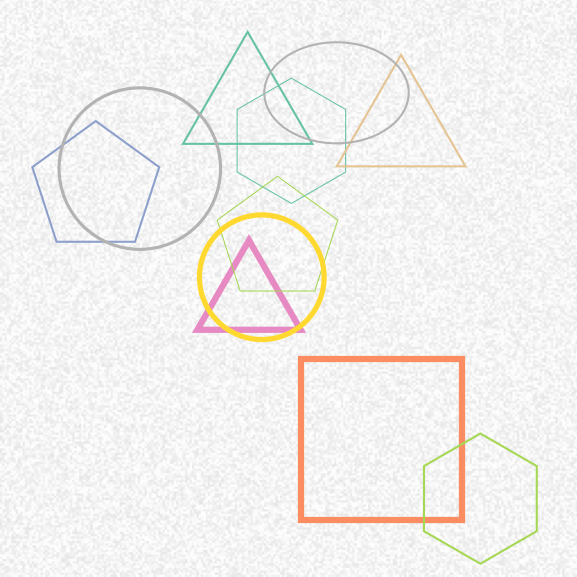[{"shape": "triangle", "thickness": 1, "radius": 0.65, "center": [0.429, 0.815]}, {"shape": "hexagon", "thickness": 0.5, "radius": 0.54, "center": [0.505, 0.755]}, {"shape": "square", "thickness": 3, "radius": 0.7, "center": [0.661, 0.238]}, {"shape": "pentagon", "thickness": 1, "radius": 0.58, "center": [0.166, 0.674]}, {"shape": "triangle", "thickness": 3, "radius": 0.52, "center": [0.431, 0.48]}, {"shape": "pentagon", "thickness": 0.5, "radius": 0.55, "center": [0.48, 0.584]}, {"shape": "hexagon", "thickness": 1, "radius": 0.56, "center": [0.832, 0.136]}, {"shape": "circle", "thickness": 2.5, "radius": 0.54, "center": [0.453, 0.519]}, {"shape": "triangle", "thickness": 1, "radius": 0.64, "center": [0.695, 0.775]}, {"shape": "circle", "thickness": 1.5, "radius": 0.7, "center": [0.242, 0.707]}, {"shape": "oval", "thickness": 1, "radius": 0.63, "center": [0.583, 0.838]}]